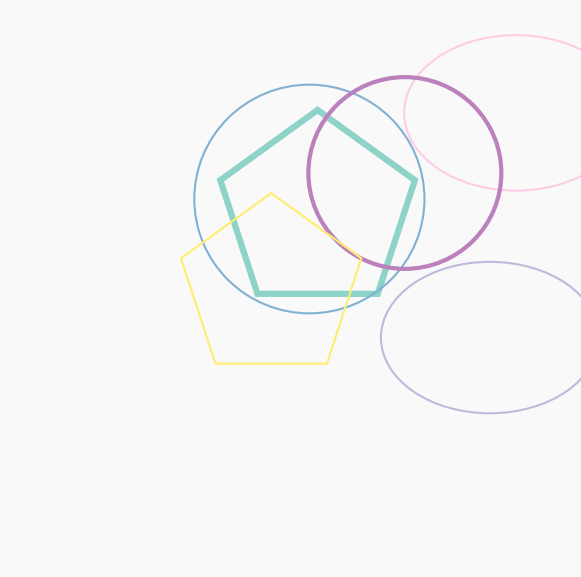[{"shape": "pentagon", "thickness": 3, "radius": 0.88, "center": [0.546, 0.633]}, {"shape": "oval", "thickness": 1, "radius": 0.94, "center": [0.843, 0.415]}, {"shape": "circle", "thickness": 1, "radius": 0.99, "center": [0.532, 0.655]}, {"shape": "oval", "thickness": 1, "radius": 0.96, "center": [0.888, 0.804]}, {"shape": "circle", "thickness": 2, "radius": 0.83, "center": [0.697, 0.7]}, {"shape": "pentagon", "thickness": 1, "radius": 0.82, "center": [0.467, 0.501]}]